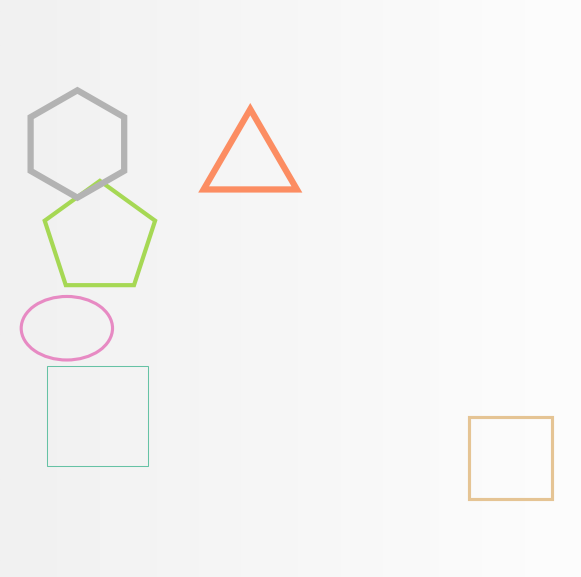[{"shape": "square", "thickness": 0.5, "radius": 0.43, "center": [0.168, 0.279]}, {"shape": "triangle", "thickness": 3, "radius": 0.46, "center": [0.431, 0.717]}, {"shape": "oval", "thickness": 1.5, "radius": 0.39, "center": [0.115, 0.431]}, {"shape": "pentagon", "thickness": 2, "radius": 0.5, "center": [0.172, 0.586]}, {"shape": "square", "thickness": 1.5, "radius": 0.35, "center": [0.878, 0.206]}, {"shape": "hexagon", "thickness": 3, "radius": 0.46, "center": [0.133, 0.75]}]